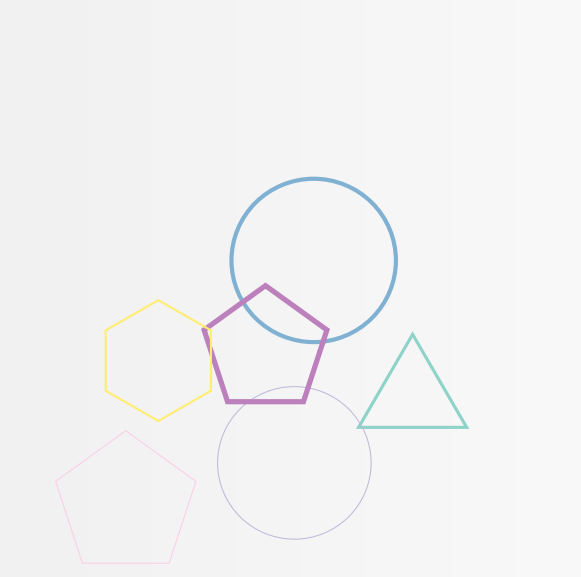[{"shape": "triangle", "thickness": 1.5, "radius": 0.54, "center": [0.71, 0.313]}, {"shape": "circle", "thickness": 0.5, "radius": 0.66, "center": [0.506, 0.198]}, {"shape": "circle", "thickness": 2, "radius": 0.71, "center": [0.54, 0.548]}, {"shape": "pentagon", "thickness": 0.5, "radius": 0.63, "center": [0.216, 0.126]}, {"shape": "pentagon", "thickness": 2.5, "radius": 0.56, "center": [0.457, 0.393]}, {"shape": "hexagon", "thickness": 1, "radius": 0.52, "center": [0.272, 0.375]}]